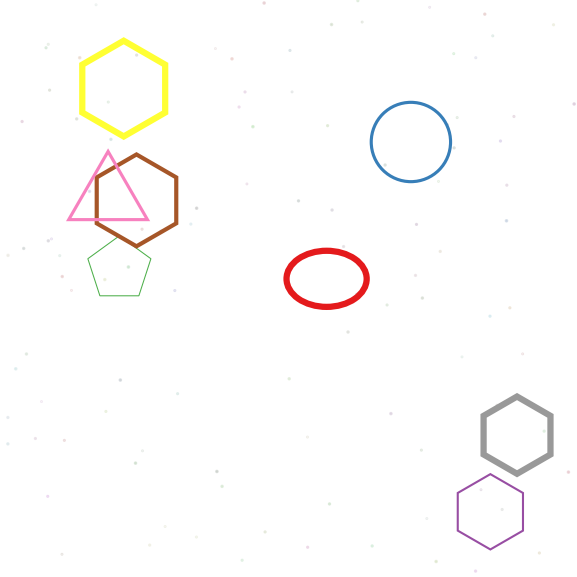[{"shape": "oval", "thickness": 3, "radius": 0.35, "center": [0.566, 0.516]}, {"shape": "circle", "thickness": 1.5, "radius": 0.34, "center": [0.712, 0.753]}, {"shape": "pentagon", "thickness": 0.5, "radius": 0.29, "center": [0.207, 0.533]}, {"shape": "hexagon", "thickness": 1, "radius": 0.33, "center": [0.849, 0.113]}, {"shape": "hexagon", "thickness": 3, "radius": 0.41, "center": [0.214, 0.846]}, {"shape": "hexagon", "thickness": 2, "radius": 0.4, "center": [0.236, 0.652]}, {"shape": "triangle", "thickness": 1.5, "radius": 0.39, "center": [0.187, 0.658]}, {"shape": "hexagon", "thickness": 3, "radius": 0.33, "center": [0.895, 0.246]}]